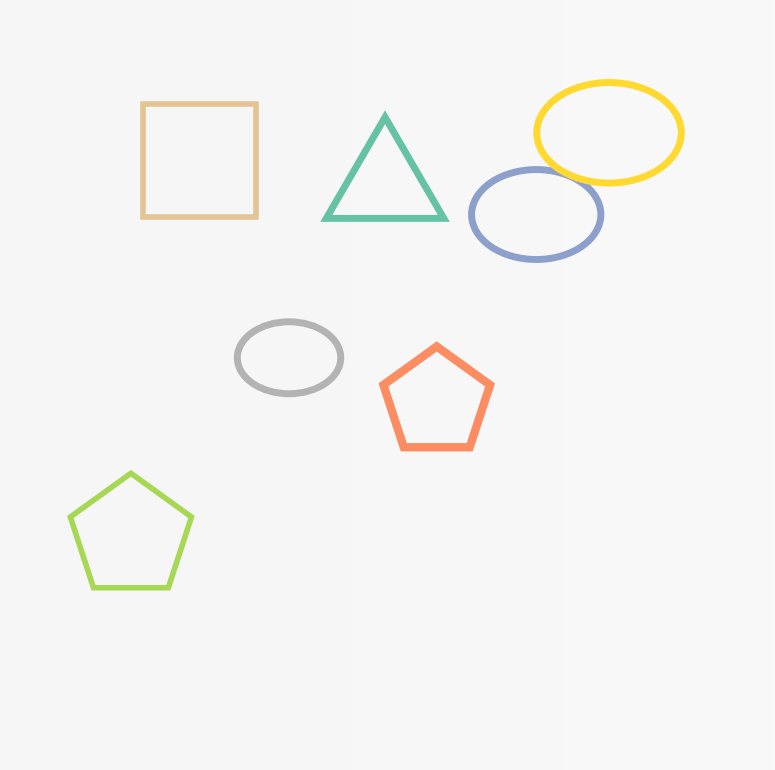[{"shape": "triangle", "thickness": 2.5, "radius": 0.44, "center": [0.497, 0.76]}, {"shape": "pentagon", "thickness": 3, "radius": 0.36, "center": [0.564, 0.478]}, {"shape": "oval", "thickness": 2.5, "radius": 0.42, "center": [0.692, 0.721]}, {"shape": "pentagon", "thickness": 2, "radius": 0.41, "center": [0.169, 0.303]}, {"shape": "oval", "thickness": 2.5, "radius": 0.47, "center": [0.786, 0.828]}, {"shape": "square", "thickness": 2, "radius": 0.36, "center": [0.257, 0.791]}, {"shape": "oval", "thickness": 2.5, "radius": 0.33, "center": [0.373, 0.535]}]